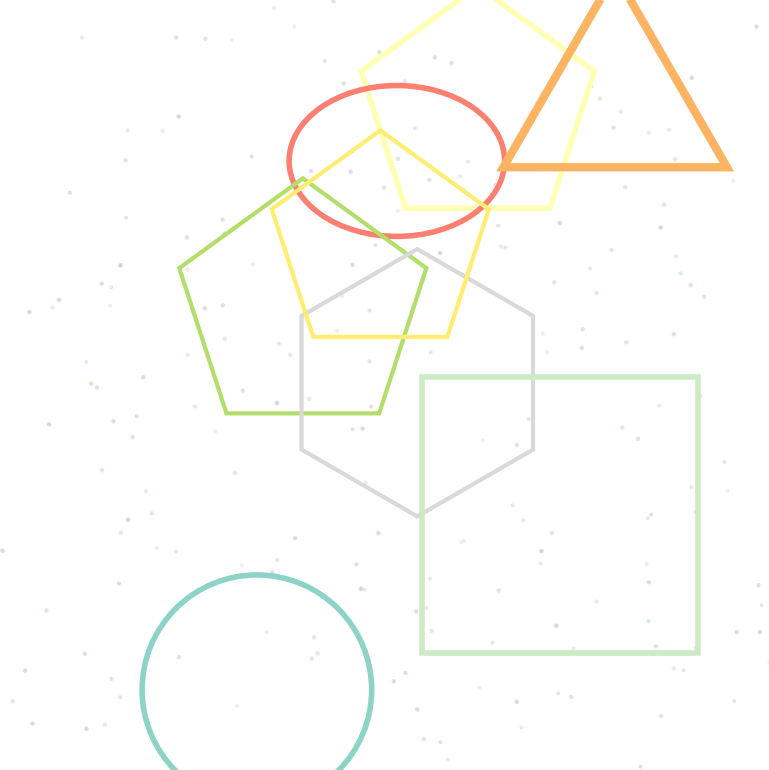[{"shape": "circle", "thickness": 2, "radius": 0.75, "center": [0.334, 0.104]}, {"shape": "pentagon", "thickness": 2, "radius": 0.8, "center": [0.62, 0.858]}, {"shape": "oval", "thickness": 2, "radius": 0.7, "center": [0.515, 0.791]}, {"shape": "triangle", "thickness": 3, "radius": 0.84, "center": [0.799, 0.867]}, {"shape": "pentagon", "thickness": 1.5, "radius": 0.84, "center": [0.393, 0.6]}, {"shape": "hexagon", "thickness": 1.5, "radius": 0.87, "center": [0.542, 0.503]}, {"shape": "square", "thickness": 2, "radius": 0.9, "center": [0.728, 0.332]}, {"shape": "pentagon", "thickness": 1.5, "radius": 0.74, "center": [0.494, 0.682]}]